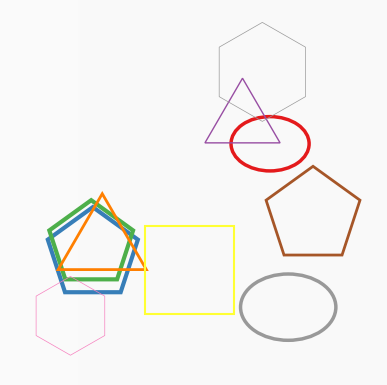[{"shape": "oval", "thickness": 2.5, "radius": 0.5, "center": [0.697, 0.627]}, {"shape": "pentagon", "thickness": 3, "radius": 0.61, "center": [0.24, 0.34]}, {"shape": "pentagon", "thickness": 3, "radius": 0.57, "center": [0.235, 0.366]}, {"shape": "triangle", "thickness": 1, "radius": 0.56, "center": [0.626, 0.685]}, {"shape": "triangle", "thickness": 2, "radius": 0.66, "center": [0.264, 0.365]}, {"shape": "square", "thickness": 1.5, "radius": 0.57, "center": [0.489, 0.299]}, {"shape": "pentagon", "thickness": 2, "radius": 0.64, "center": [0.808, 0.441]}, {"shape": "hexagon", "thickness": 0.5, "radius": 0.51, "center": [0.182, 0.18]}, {"shape": "oval", "thickness": 2.5, "radius": 0.62, "center": [0.744, 0.202]}, {"shape": "hexagon", "thickness": 0.5, "radius": 0.64, "center": [0.677, 0.813]}]